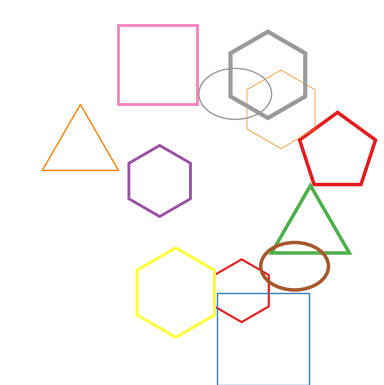[{"shape": "hexagon", "thickness": 1.5, "radius": 0.41, "center": [0.628, 0.245]}, {"shape": "pentagon", "thickness": 2.5, "radius": 0.52, "center": [0.877, 0.604]}, {"shape": "square", "thickness": 1, "radius": 0.6, "center": [0.684, 0.119]}, {"shape": "triangle", "thickness": 2.5, "radius": 0.58, "center": [0.806, 0.401]}, {"shape": "hexagon", "thickness": 2, "radius": 0.46, "center": [0.415, 0.53]}, {"shape": "triangle", "thickness": 1, "radius": 0.57, "center": [0.209, 0.614]}, {"shape": "hexagon", "thickness": 0.5, "radius": 0.51, "center": [0.73, 0.716]}, {"shape": "hexagon", "thickness": 2, "radius": 0.58, "center": [0.457, 0.24]}, {"shape": "oval", "thickness": 2.5, "radius": 0.44, "center": [0.765, 0.308]}, {"shape": "square", "thickness": 2, "radius": 0.51, "center": [0.408, 0.833]}, {"shape": "hexagon", "thickness": 3, "radius": 0.56, "center": [0.696, 0.806]}, {"shape": "oval", "thickness": 1, "radius": 0.47, "center": [0.611, 0.756]}]